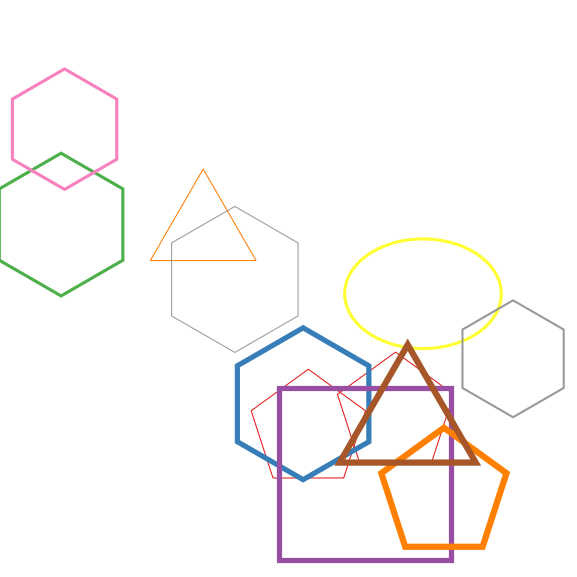[{"shape": "pentagon", "thickness": 0.5, "radius": 0.53, "center": [0.685, 0.284]}, {"shape": "pentagon", "thickness": 0.5, "radius": 0.52, "center": [0.534, 0.256]}, {"shape": "hexagon", "thickness": 2.5, "radius": 0.66, "center": [0.525, 0.3]}, {"shape": "hexagon", "thickness": 1.5, "radius": 0.62, "center": [0.106, 0.61]}, {"shape": "square", "thickness": 2.5, "radius": 0.74, "center": [0.632, 0.179]}, {"shape": "pentagon", "thickness": 3, "radius": 0.57, "center": [0.769, 0.145]}, {"shape": "triangle", "thickness": 0.5, "radius": 0.53, "center": [0.352, 0.601]}, {"shape": "oval", "thickness": 1.5, "radius": 0.68, "center": [0.732, 0.49]}, {"shape": "triangle", "thickness": 3, "radius": 0.68, "center": [0.706, 0.266]}, {"shape": "hexagon", "thickness": 1.5, "radius": 0.52, "center": [0.112, 0.775]}, {"shape": "hexagon", "thickness": 0.5, "radius": 0.63, "center": [0.407, 0.515]}, {"shape": "hexagon", "thickness": 1, "radius": 0.51, "center": [0.888, 0.378]}]